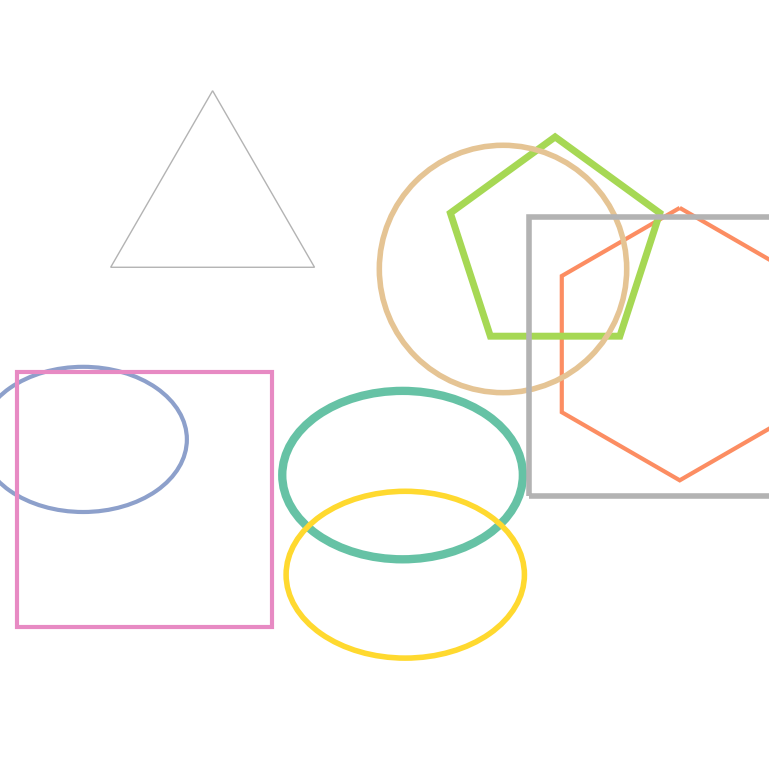[{"shape": "oval", "thickness": 3, "radius": 0.78, "center": [0.523, 0.383]}, {"shape": "hexagon", "thickness": 1.5, "radius": 0.88, "center": [0.883, 0.553]}, {"shape": "oval", "thickness": 1.5, "radius": 0.67, "center": [0.108, 0.429]}, {"shape": "square", "thickness": 1.5, "radius": 0.83, "center": [0.188, 0.351]}, {"shape": "pentagon", "thickness": 2.5, "radius": 0.72, "center": [0.721, 0.679]}, {"shape": "oval", "thickness": 2, "radius": 0.77, "center": [0.526, 0.254]}, {"shape": "circle", "thickness": 2, "radius": 0.8, "center": [0.653, 0.651]}, {"shape": "square", "thickness": 2, "radius": 0.91, "center": [0.868, 0.538]}, {"shape": "triangle", "thickness": 0.5, "radius": 0.76, "center": [0.276, 0.729]}]